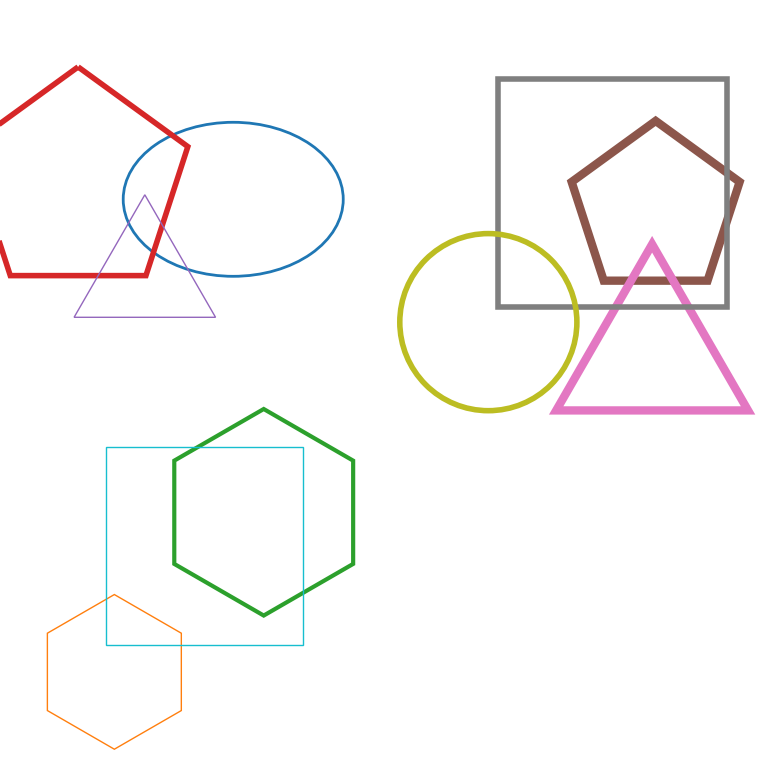[{"shape": "oval", "thickness": 1, "radius": 0.71, "center": [0.303, 0.741]}, {"shape": "hexagon", "thickness": 0.5, "radius": 0.5, "center": [0.149, 0.127]}, {"shape": "hexagon", "thickness": 1.5, "radius": 0.67, "center": [0.342, 0.335]}, {"shape": "pentagon", "thickness": 2, "radius": 0.75, "center": [0.101, 0.763]}, {"shape": "triangle", "thickness": 0.5, "radius": 0.53, "center": [0.188, 0.641]}, {"shape": "pentagon", "thickness": 3, "radius": 0.57, "center": [0.851, 0.728]}, {"shape": "triangle", "thickness": 3, "radius": 0.72, "center": [0.847, 0.539]}, {"shape": "square", "thickness": 2, "radius": 0.74, "center": [0.796, 0.749]}, {"shape": "circle", "thickness": 2, "radius": 0.57, "center": [0.634, 0.582]}, {"shape": "square", "thickness": 0.5, "radius": 0.64, "center": [0.265, 0.291]}]